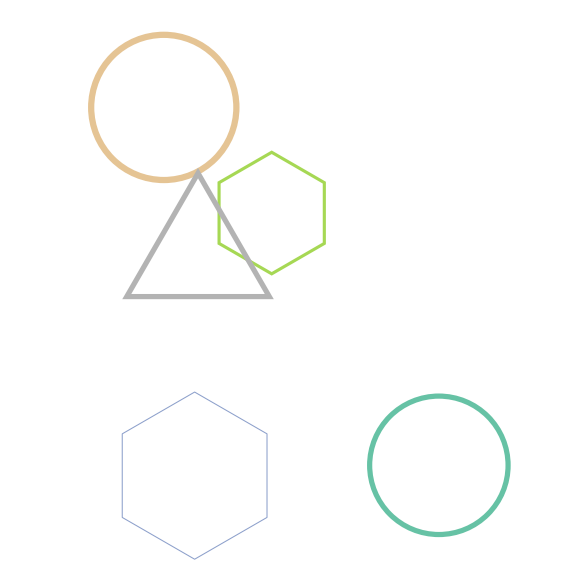[{"shape": "circle", "thickness": 2.5, "radius": 0.6, "center": [0.76, 0.193]}, {"shape": "hexagon", "thickness": 0.5, "radius": 0.72, "center": [0.337, 0.176]}, {"shape": "hexagon", "thickness": 1.5, "radius": 0.53, "center": [0.47, 0.63]}, {"shape": "circle", "thickness": 3, "radius": 0.63, "center": [0.284, 0.813]}, {"shape": "triangle", "thickness": 2.5, "radius": 0.71, "center": [0.343, 0.557]}]